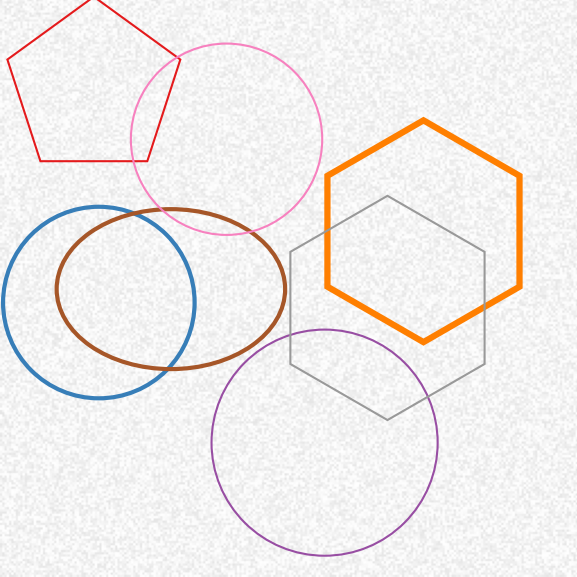[{"shape": "pentagon", "thickness": 1, "radius": 0.79, "center": [0.163, 0.847]}, {"shape": "circle", "thickness": 2, "radius": 0.83, "center": [0.171, 0.475]}, {"shape": "circle", "thickness": 1, "radius": 0.98, "center": [0.562, 0.233]}, {"shape": "hexagon", "thickness": 3, "radius": 0.96, "center": [0.733, 0.599]}, {"shape": "oval", "thickness": 2, "radius": 0.99, "center": [0.296, 0.498]}, {"shape": "circle", "thickness": 1, "radius": 0.83, "center": [0.392, 0.758]}, {"shape": "hexagon", "thickness": 1, "radius": 0.97, "center": [0.671, 0.466]}]